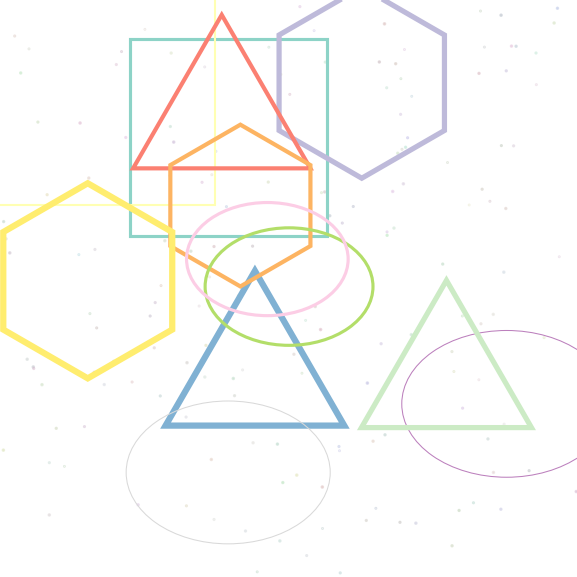[{"shape": "square", "thickness": 1.5, "radius": 0.85, "center": [0.395, 0.761]}, {"shape": "square", "thickness": 1, "radius": 0.97, "center": [0.178, 0.838]}, {"shape": "hexagon", "thickness": 2.5, "radius": 0.83, "center": [0.626, 0.856]}, {"shape": "triangle", "thickness": 2, "radius": 0.89, "center": [0.384, 0.796]}, {"shape": "triangle", "thickness": 3, "radius": 0.89, "center": [0.441, 0.351]}, {"shape": "hexagon", "thickness": 2, "radius": 0.7, "center": [0.416, 0.643]}, {"shape": "oval", "thickness": 1.5, "radius": 0.73, "center": [0.501, 0.503]}, {"shape": "oval", "thickness": 1.5, "radius": 0.7, "center": [0.463, 0.55]}, {"shape": "oval", "thickness": 0.5, "radius": 0.88, "center": [0.395, 0.181]}, {"shape": "oval", "thickness": 0.5, "radius": 0.91, "center": [0.877, 0.3]}, {"shape": "triangle", "thickness": 2.5, "radius": 0.85, "center": [0.773, 0.344]}, {"shape": "hexagon", "thickness": 3, "radius": 0.84, "center": [0.152, 0.513]}]